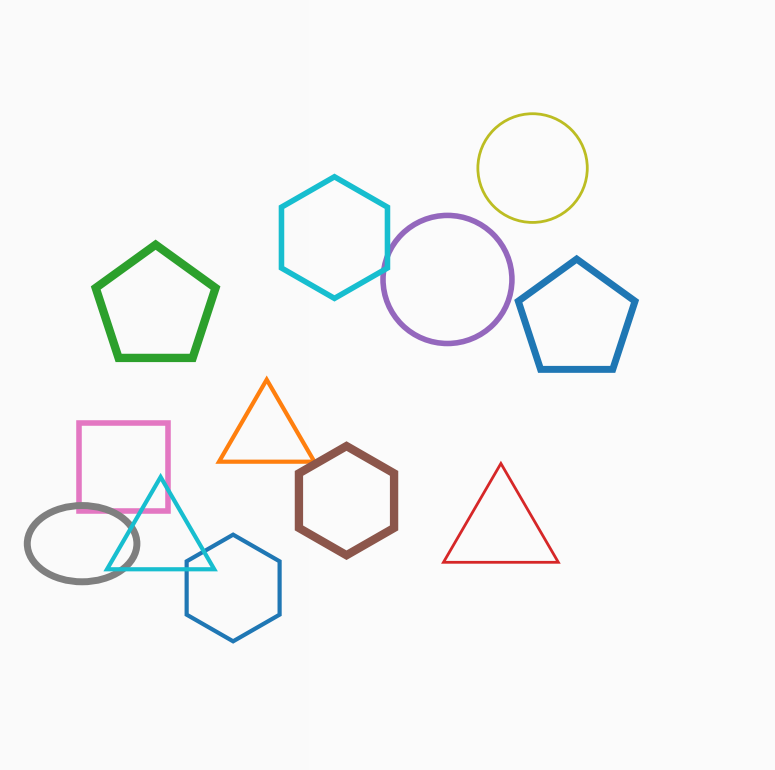[{"shape": "pentagon", "thickness": 2.5, "radius": 0.4, "center": [0.744, 0.584]}, {"shape": "hexagon", "thickness": 1.5, "radius": 0.35, "center": [0.301, 0.236]}, {"shape": "triangle", "thickness": 1.5, "radius": 0.36, "center": [0.344, 0.436]}, {"shape": "pentagon", "thickness": 3, "radius": 0.41, "center": [0.201, 0.601]}, {"shape": "triangle", "thickness": 1, "radius": 0.43, "center": [0.646, 0.313]}, {"shape": "circle", "thickness": 2, "radius": 0.42, "center": [0.577, 0.637]}, {"shape": "hexagon", "thickness": 3, "radius": 0.35, "center": [0.447, 0.35]}, {"shape": "square", "thickness": 2, "radius": 0.29, "center": [0.159, 0.394]}, {"shape": "oval", "thickness": 2.5, "radius": 0.35, "center": [0.106, 0.294]}, {"shape": "circle", "thickness": 1, "radius": 0.35, "center": [0.687, 0.782]}, {"shape": "hexagon", "thickness": 2, "radius": 0.39, "center": [0.432, 0.691]}, {"shape": "triangle", "thickness": 1.5, "radius": 0.4, "center": [0.207, 0.301]}]